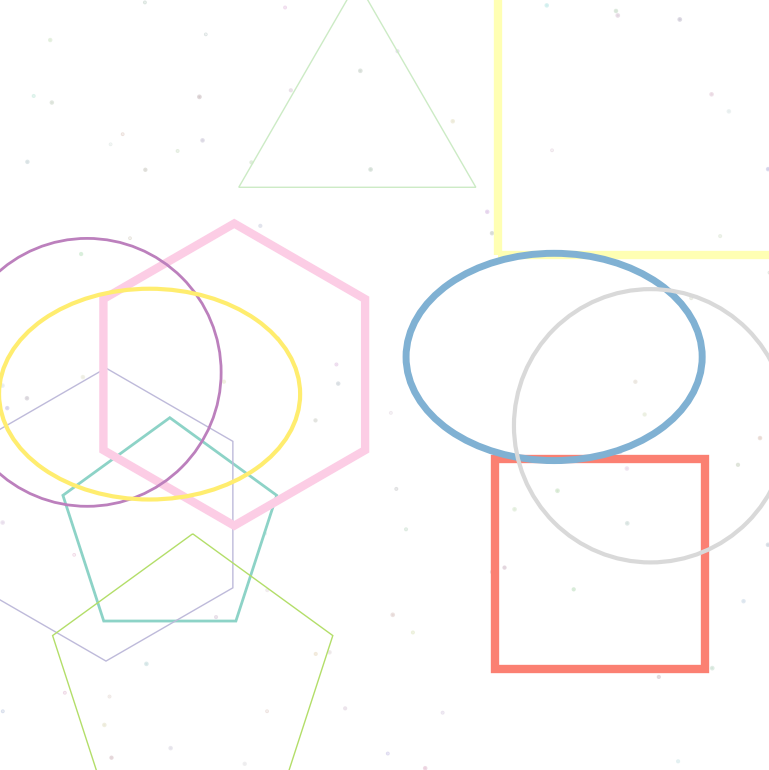[{"shape": "pentagon", "thickness": 1, "radius": 0.73, "center": [0.221, 0.312]}, {"shape": "square", "thickness": 3, "radius": 0.94, "center": [0.835, 0.857]}, {"shape": "hexagon", "thickness": 0.5, "radius": 0.95, "center": [0.138, 0.332]}, {"shape": "square", "thickness": 3, "radius": 0.68, "center": [0.779, 0.268]}, {"shape": "oval", "thickness": 2.5, "radius": 0.96, "center": [0.72, 0.536]}, {"shape": "pentagon", "thickness": 0.5, "radius": 0.96, "center": [0.25, 0.115]}, {"shape": "hexagon", "thickness": 3, "radius": 0.98, "center": [0.304, 0.514]}, {"shape": "circle", "thickness": 1.5, "radius": 0.89, "center": [0.845, 0.447]}, {"shape": "circle", "thickness": 1, "radius": 0.87, "center": [0.113, 0.516]}, {"shape": "triangle", "thickness": 0.5, "radius": 0.89, "center": [0.464, 0.846]}, {"shape": "oval", "thickness": 1.5, "radius": 0.98, "center": [0.194, 0.488]}]